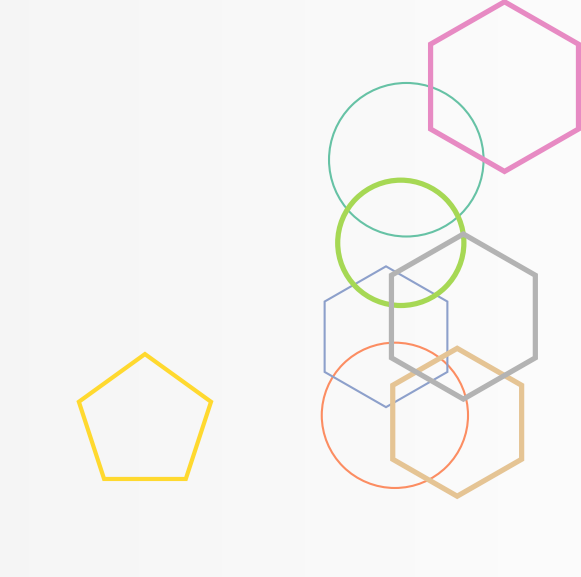[{"shape": "circle", "thickness": 1, "radius": 0.66, "center": [0.699, 0.723]}, {"shape": "circle", "thickness": 1, "radius": 0.63, "center": [0.679, 0.28]}, {"shape": "hexagon", "thickness": 1, "radius": 0.61, "center": [0.664, 0.416]}, {"shape": "hexagon", "thickness": 2.5, "radius": 0.73, "center": [0.868, 0.849]}, {"shape": "circle", "thickness": 2.5, "radius": 0.54, "center": [0.69, 0.579]}, {"shape": "pentagon", "thickness": 2, "radius": 0.6, "center": [0.249, 0.266]}, {"shape": "hexagon", "thickness": 2.5, "radius": 0.64, "center": [0.787, 0.268]}, {"shape": "hexagon", "thickness": 2.5, "radius": 0.71, "center": [0.797, 0.451]}]